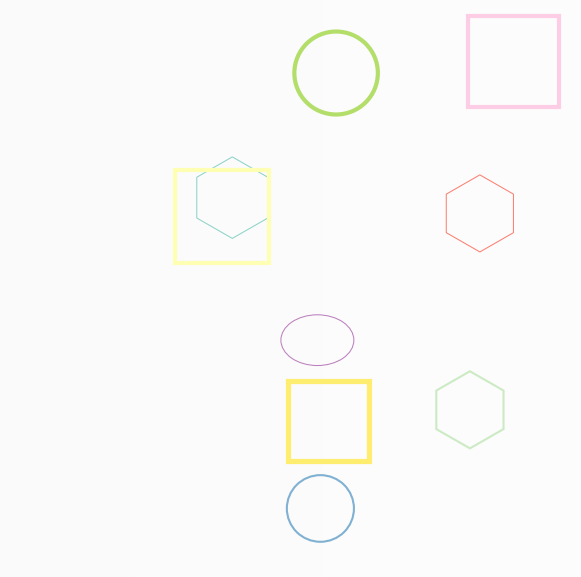[{"shape": "hexagon", "thickness": 0.5, "radius": 0.35, "center": [0.4, 0.657]}, {"shape": "square", "thickness": 2, "radius": 0.4, "center": [0.381, 0.625]}, {"shape": "hexagon", "thickness": 0.5, "radius": 0.33, "center": [0.826, 0.63]}, {"shape": "circle", "thickness": 1, "radius": 0.29, "center": [0.551, 0.119]}, {"shape": "circle", "thickness": 2, "radius": 0.36, "center": [0.578, 0.873]}, {"shape": "square", "thickness": 2, "radius": 0.39, "center": [0.883, 0.893]}, {"shape": "oval", "thickness": 0.5, "radius": 0.31, "center": [0.546, 0.41]}, {"shape": "hexagon", "thickness": 1, "radius": 0.33, "center": [0.808, 0.289]}, {"shape": "square", "thickness": 2.5, "radius": 0.35, "center": [0.565, 0.27]}]